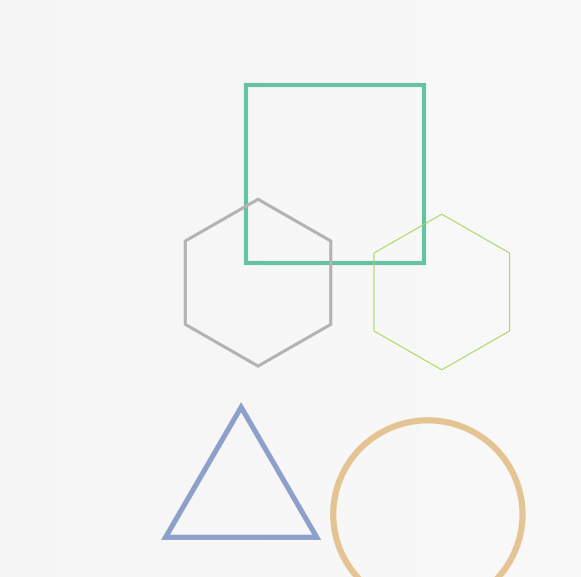[{"shape": "square", "thickness": 2, "radius": 0.77, "center": [0.576, 0.698]}, {"shape": "triangle", "thickness": 2.5, "radius": 0.75, "center": [0.415, 0.144]}, {"shape": "hexagon", "thickness": 0.5, "radius": 0.67, "center": [0.76, 0.493]}, {"shape": "circle", "thickness": 3, "radius": 0.81, "center": [0.736, 0.108]}, {"shape": "hexagon", "thickness": 1.5, "radius": 0.72, "center": [0.444, 0.51]}]